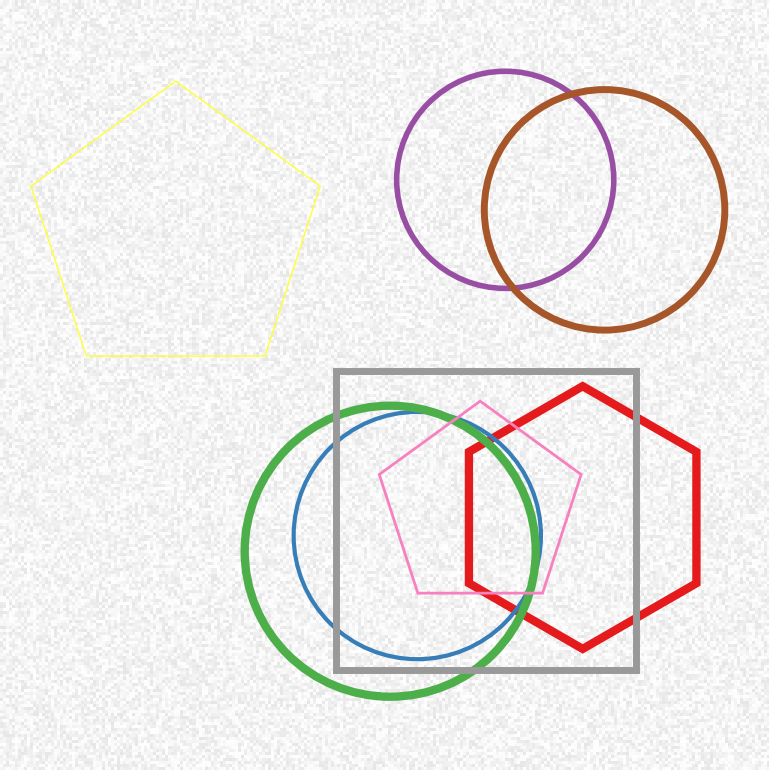[{"shape": "hexagon", "thickness": 3, "radius": 0.85, "center": [0.757, 0.328]}, {"shape": "circle", "thickness": 1.5, "radius": 0.8, "center": [0.542, 0.304]}, {"shape": "circle", "thickness": 3, "radius": 0.94, "center": [0.507, 0.284]}, {"shape": "circle", "thickness": 2, "radius": 0.7, "center": [0.656, 0.766]}, {"shape": "pentagon", "thickness": 0.5, "radius": 0.99, "center": [0.228, 0.697]}, {"shape": "circle", "thickness": 2.5, "radius": 0.78, "center": [0.785, 0.727]}, {"shape": "pentagon", "thickness": 1, "radius": 0.69, "center": [0.624, 0.341]}, {"shape": "square", "thickness": 2.5, "radius": 0.97, "center": [0.631, 0.324]}]